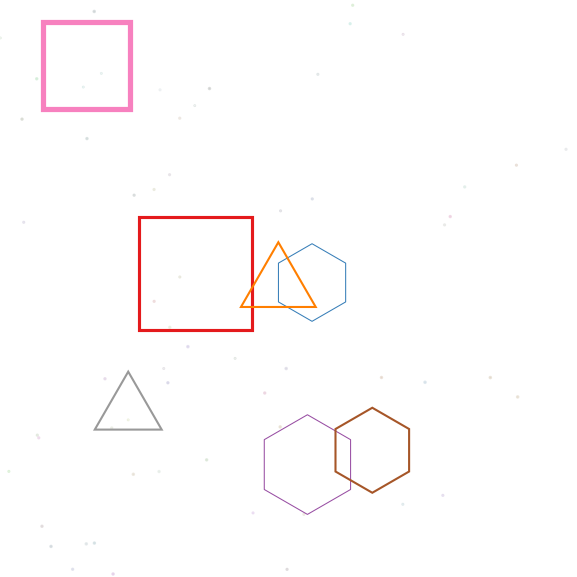[{"shape": "square", "thickness": 1.5, "radius": 0.49, "center": [0.338, 0.525]}, {"shape": "hexagon", "thickness": 0.5, "radius": 0.34, "center": [0.54, 0.51]}, {"shape": "hexagon", "thickness": 0.5, "radius": 0.43, "center": [0.532, 0.195]}, {"shape": "triangle", "thickness": 1, "radius": 0.37, "center": [0.482, 0.505]}, {"shape": "hexagon", "thickness": 1, "radius": 0.37, "center": [0.645, 0.219]}, {"shape": "square", "thickness": 2.5, "radius": 0.38, "center": [0.15, 0.885]}, {"shape": "triangle", "thickness": 1, "radius": 0.33, "center": [0.222, 0.289]}]